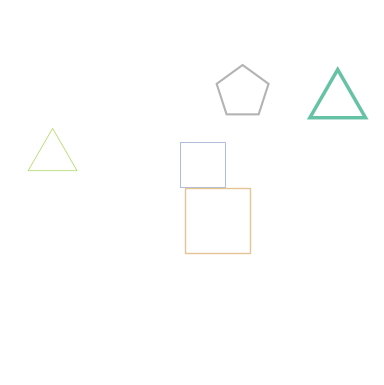[{"shape": "triangle", "thickness": 2.5, "radius": 0.42, "center": [0.877, 0.736]}, {"shape": "square", "thickness": 0.5, "radius": 0.29, "center": [0.525, 0.573]}, {"shape": "triangle", "thickness": 0.5, "radius": 0.37, "center": [0.137, 0.593]}, {"shape": "square", "thickness": 1, "radius": 0.42, "center": [0.565, 0.427]}, {"shape": "pentagon", "thickness": 1.5, "radius": 0.35, "center": [0.63, 0.76]}]